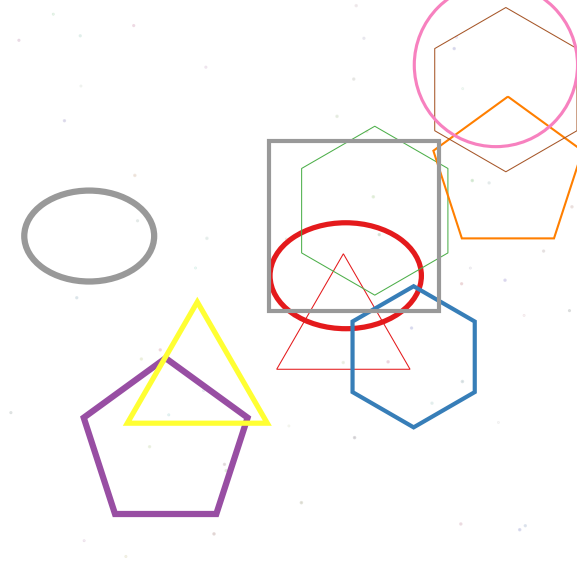[{"shape": "triangle", "thickness": 0.5, "radius": 0.67, "center": [0.595, 0.426]}, {"shape": "oval", "thickness": 2.5, "radius": 0.66, "center": [0.599, 0.522]}, {"shape": "hexagon", "thickness": 2, "radius": 0.61, "center": [0.716, 0.381]}, {"shape": "hexagon", "thickness": 0.5, "radius": 0.73, "center": [0.649, 0.634]}, {"shape": "pentagon", "thickness": 3, "radius": 0.75, "center": [0.287, 0.23]}, {"shape": "pentagon", "thickness": 1, "radius": 0.68, "center": [0.88, 0.696]}, {"shape": "triangle", "thickness": 2.5, "radius": 0.7, "center": [0.342, 0.336]}, {"shape": "hexagon", "thickness": 0.5, "radius": 0.71, "center": [0.876, 0.844]}, {"shape": "circle", "thickness": 1.5, "radius": 0.71, "center": [0.859, 0.887]}, {"shape": "oval", "thickness": 3, "radius": 0.56, "center": [0.154, 0.59]}, {"shape": "square", "thickness": 2, "radius": 0.74, "center": [0.613, 0.608]}]